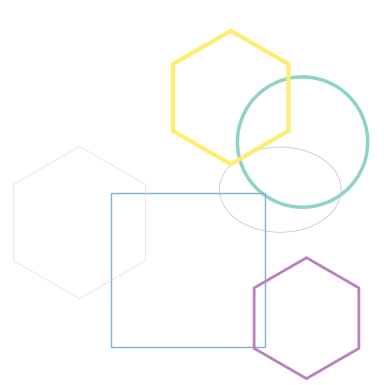[{"shape": "circle", "thickness": 2.5, "radius": 0.85, "center": [0.786, 0.631]}, {"shape": "oval", "thickness": 0.5, "radius": 0.79, "center": [0.728, 0.507]}, {"shape": "square", "thickness": 1, "radius": 1.0, "center": [0.488, 0.299]}, {"shape": "hexagon", "thickness": 0.5, "radius": 0.99, "center": [0.207, 0.422]}, {"shape": "hexagon", "thickness": 2, "radius": 0.79, "center": [0.796, 0.174]}, {"shape": "hexagon", "thickness": 3, "radius": 0.87, "center": [0.599, 0.747]}]